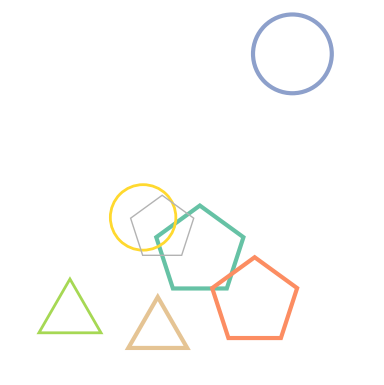[{"shape": "pentagon", "thickness": 3, "radius": 0.6, "center": [0.519, 0.347]}, {"shape": "pentagon", "thickness": 3, "radius": 0.58, "center": [0.661, 0.216]}, {"shape": "circle", "thickness": 3, "radius": 0.51, "center": [0.759, 0.86]}, {"shape": "triangle", "thickness": 2, "radius": 0.47, "center": [0.182, 0.182]}, {"shape": "circle", "thickness": 2, "radius": 0.43, "center": [0.372, 0.435]}, {"shape": "triangle", "thickness": 3, "radius": 0.44, "center": [0.41, 0.14]}, {"shape": "pentagon", "thickness": 1, "radius": 0.43, "center": [0.421, 0.407]}]